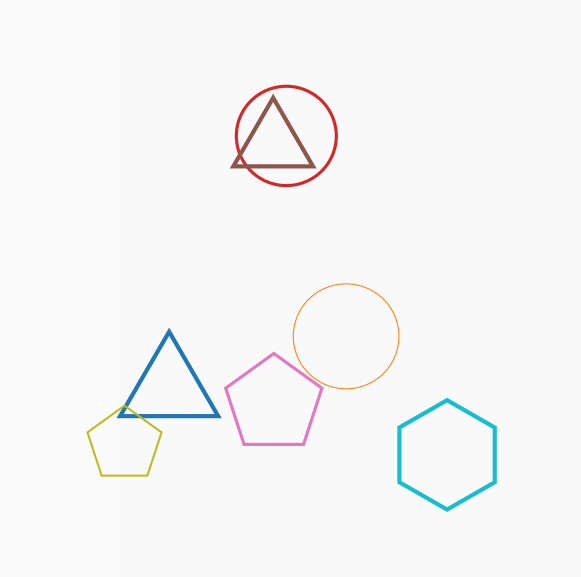[{"shape": "triangle", "thickness": 2, "radius": 0.49, "center": [0.291, 0.327]}, {"shape": "circle", "thickness": 0.5, "radius": 0.45, "center": [0.595, 0.417]}, {"shape": "circle", "thickness": 1.5, "radius": 0.43, "center": [0.493, 0.764]}, {"shape": "triangle", "thickness": 2, "radius": 0.4, "center": [0.47, 0.751]}, {"shape": "pentagon", "thickness": 1.5, "radius": 0.44, "center": [0.471, 0.3]}, {"shape": "pentagon", "thickness": 1, "radius": 0.33, "center": [0.214, 0.23]}, {"shape": "hexagon", "thickness": 2, "radius": 0.47, "center": [0.769, 0.211]}]